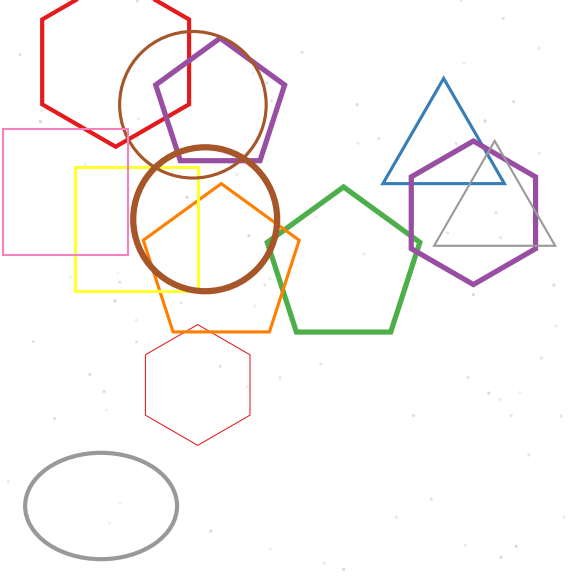[{"shape": "hexagon", "thickness": 0.5, "radius": 0.52, "center": [0.342, 0.333]}, {"shape": "hexagon", "thickness": 2, "radius": 0.73, "center": [0.2, 0.892]}, {"shape": "triangle", "thickness": 1.5, "radius": 0.61, "center": [0.768, 0.742]}, {"shape": "pentagon", "thickness": 2.5, "radius": 0.69, "center": [0.595, 0.537]}, {"shape": "hexagon", "thickness": 2.5, "radius": 0.62, "center": [0.82, 0.631]}, {"shape": "pentagon", "thickness": 2.5, "radius": 0.59, "center": [0.381, 0.816]}, {"shape": "pentagon", "thickness": 1.5, "radius": 0.71, "center": [0.383, 0.539]}, {"shape": "square", "thickness": 1.5, "radius": 0.53, "center": [0.236, 0.602]}, {"shape": "circle", "thickness": 1.5, "radius": 0.63, "center": [0.334, 0.818]}, {"shape": "circle", "thickness": 3, "radius": 0.62, "center": [0.355, 0.619]}, {"shape": "square", "thickness": 1, "radius": 0.54, "center": [0.114, 0.667]}, {"shape": "triangle", "thickness": 1, "radius": 0.61, "center": [0.857, 0.634]}, {"shape": "oval", "thickness": 2, "radius": 0.66, "center": [0.175, 0.123]}]